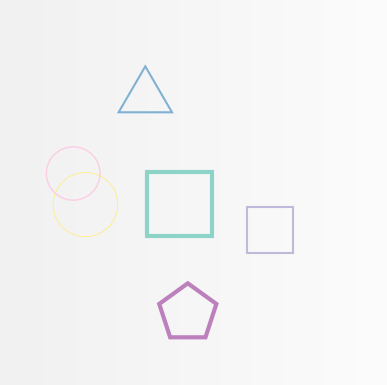[{"shape": "square", "thickness": 3, "radius": 0.42, "center": [0.463, 0.47]}, {"shape": "square", "thickness": 1.5, "radius": 0.3, "center": [0.697, 0.403]}, {"shape": "triangle", "thickness": 1.5, "radius": 0.4, "center": [0.375, 0.748]}, {"shape": "circle", "thickness": 1, "radius": 0.35, "center": [0.189, 0.549]}, {"shape": "pentagon", "thickness": 3, "radius": 0.39, "center": [0.485, 0.187]}, {"shape": "circle", "thickness": 0.5, "radius": 0.42, "center": [0.221, 0.469]}]